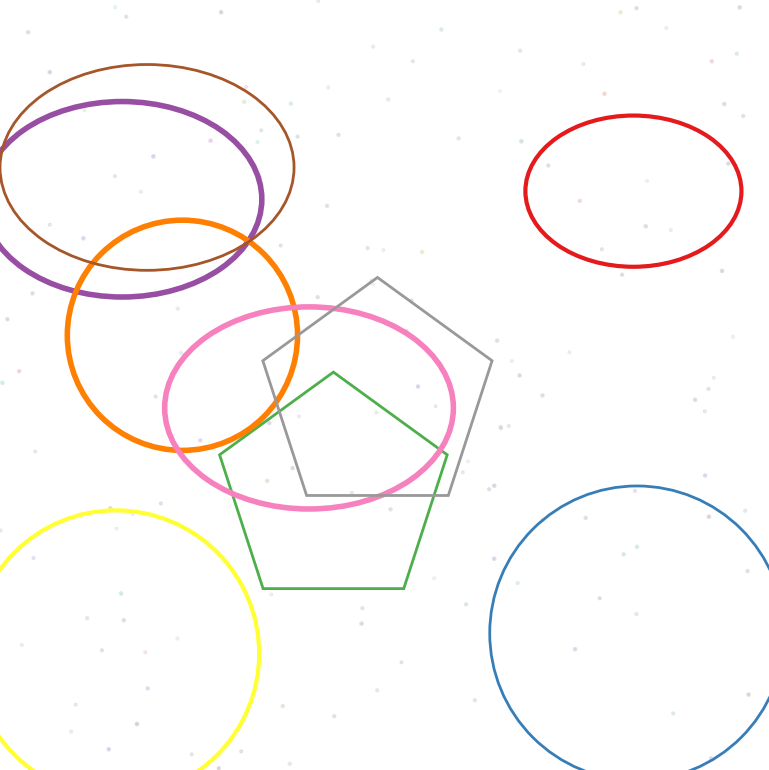[{"shape": "oval", "thickness": 1.5, "radius": 0.7, "center": [0.823, 0.752]}, {"shape": "circle", "thickness": 1, "radius": 0.96, "center": [0.827, 0.178]}, {"shape": "pentagon", "thickness": 1, "radius": 0.78, "center": [0.433, 0.361]}, {"shape": "oval", "thickness": 2, "radius": 0.91, "center": [0.159, 0.741]}, {"shape": "circle", "thickness": 2, "radius": 0.75, "center": [0.237, 0.565]}, {"shape": "circle", "thickness": 1.5, "radius": 0.93, "center": [0.151, 0.151]}, {"shape": "oval", "thickness": 1, "radius": 0.95, "center": [0.191, 0.783]}, {"shape": "oval", "thickness": 2, "radius": 0.94, "center": [0.401, 0.47]}, {"shape": "pentagon", "thickness": 1, "radius": 0.78, "center": [0.49, 0.483]}]